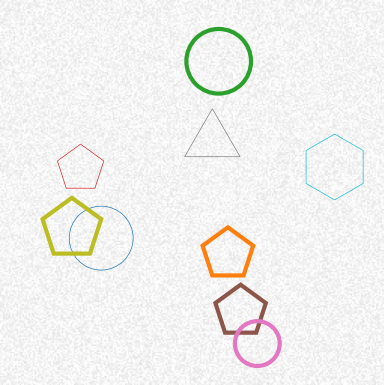[{"shape": "circle", "thickness": 0.5, "radius": 0.42, "center": [0.263, 0.382]}, {"shape": "pentagon", "thickness": 3, "radius": 0.35, "center": [0.592, 0.34]}, {"shape": "circle", "thickness": 3, "radius": 0.42, "center": [0.568, 0.841]}, {"shape": "pentagon", "thickness": 0.5, "radius": 0.32, "center": [0.209, 0.562]}, {"shape": "pentagon", "thickness": 3, "radius": 0.34, "center": [0.625, 0.192]}, {"shape": "circle", "thickness": 3, "radius": 0.29, "center": [0.668, 0.108]}, {"shape": "triangle", "thickness": 0.5, "radius": 0.42, "center": [0.552, 0.635]}, {"shape": "pentagon", "thickness": 3, "radius": 0.4, "center": [0.187, 0.406]}, {"shape": "hexagon", "thickness": 0.5, "radius": 0.43, "center": [0.869, 0.566]}]